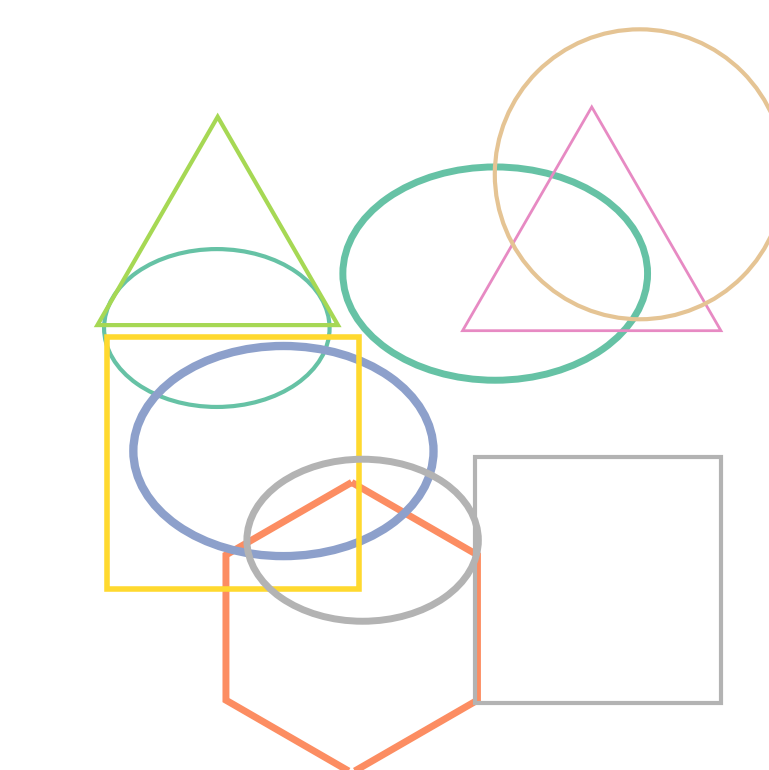[{"shape": "oval", "thickness": 1.5, "radius": 0.73, "center": [0.282, 0.574]}, {"shape": "oval", "thickness": 2.5, "radius": 0.99, "center": [0.643, 0.645]}, {"shape": "hexagon", "thickness": 2.5, "radius": 0.94, "center": [0.457, 0.185]}, {"shape": "oval", "thickness": 3, "radius": 0.97, "center": [0.368, 0.414]}, {"shape": "triangle", "thickness": 1, "radius": 0.97, "center": [0.769, 0.667]}, {"shape": "triangle", "thickness": 1.5, "radius": 0.9, "center": [0.283, 0.668]}, {"shape": "square", "thickness": 2, "radius": 0.82, "center": [0.303, 0.398]}, {"shape": "circle", "thickness": 1.5, "radius": 0.94, "center": [0.831, 0.774]}, {"shape": "square", "thickness": 1.5, "radius": 0.8, "center": [0.777, 0.247]}, {"shape": "oval", "thickness": 2.5, "radius": 0.75, "center": [0.471, 0.298]}]